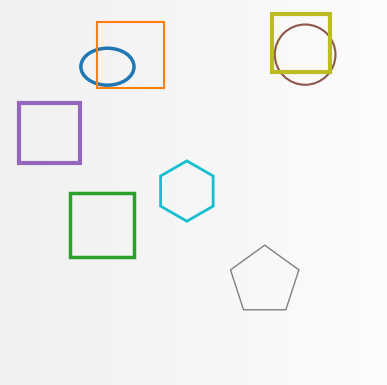[{"shape": "oval", "thickness": 2.5, "radius": 0.34, "center": [0.277, 0.827]}, {"shape": "square", "thickness": 1.5, "radius": 0.43, "center": [0.336, 0.857]}, {"shape": "square", "thickness": 2.5, "radius": 0.41, "center": [0.263, 0.416]}, {"shape": "square", "thickness": 3, "radius": 0.39, "center": [0.129, 0.654]}, {"shape": "circle", "thickness": 1.5, "radius": 0.39, "center": [0.787, 0.858]}, {"shape": "pentagon", "thickness": 1, "radius": 0.46, "center": [0.683, 0.27]}, {"shape": "square", "thickness": 3, "radius": 0.38, "center": [0.777, 0.888]}, {"shape": "hexagon", "thickness": 2, "radius": 0.39, "center": [0.482, 0.504]}]